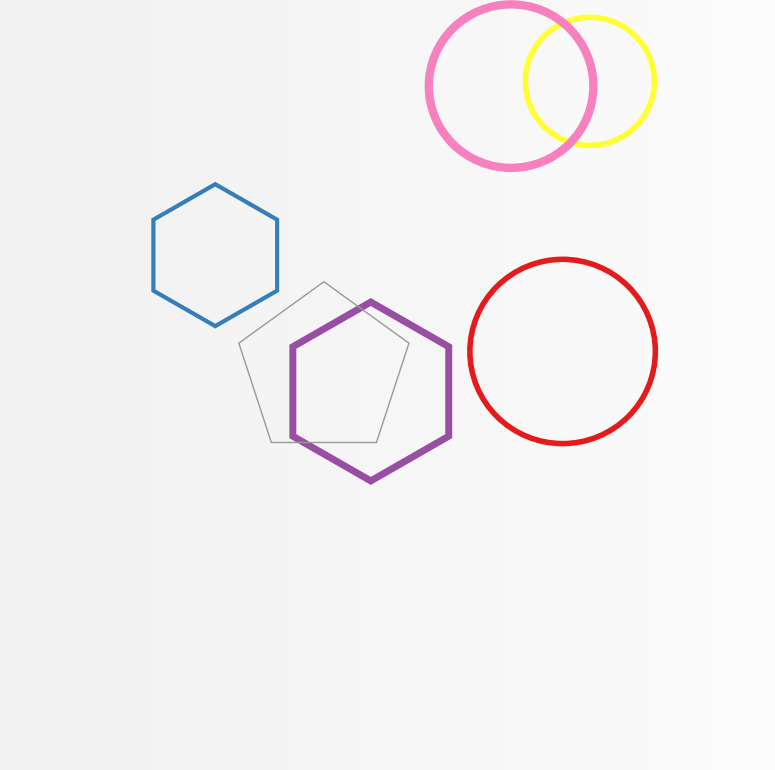[{"shape": "circle", "thickness": 2, "radius": 0.6, "center": [0.726, 0.544]}, {"shape": "hexagon", "thickness": 1.5, "radius": 0.46, "center": [0.278, 0.669]}, {"shape": "hexagon", "thickness": 2.5, "radius": 0.58, "center": [0.478, 0.492]}, {"shape": "circle", "thickness": 2, "radius": 0.42, "center": [0.761, 0.894]}, {"shape": "circle", "thickness": 3, "radius": 0.53, "center": [0.659, 0.888]}, {"shape": "pentagon", "thickness": 0.5, "radius": 0.58, "center": [0.418, 0.519]}]